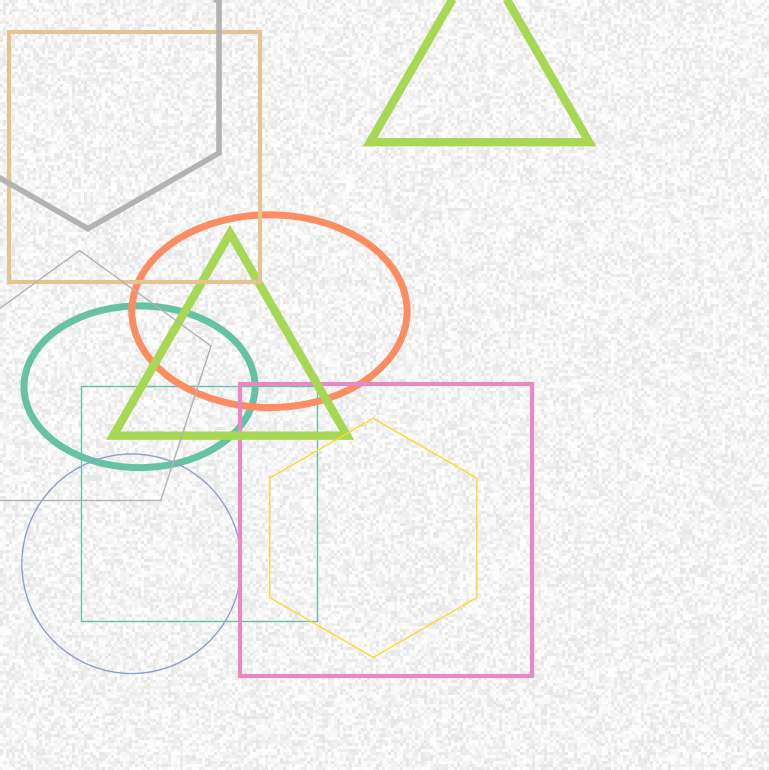[{"shape": "square", "thickness": 0.5, "radius": 0.77, "center": [0.258, 0.346]}, {"shape": "oval", "thickness": 2.5, "radius": 0.75, "center": [0.181, 0.498]}, {"shape": "oval", "thickness": 2.5, "radius": 0.89, "center": [0.35, 0.596]}, {"shape": "circle", "thickness": 0.5, "radius": 0.71, "center": [0.171, 0.268]}, {"shape": "square", "thickness": 1.5, "radius": 0.95, "center": [0.502, 0.312]}, {"shape": "triangle", "thickness": 3, "radius": 0.82, "center": [0.623, 0.898]}, {"shape": "triangle", "thickness": 3, "radius": 0.88, "center": [0.299, 0.522]}, {"shape": "hexagon", "thickness": 0.5, "radius": 0.78, "center": [0.485, 0.302]}, {"shape": "square", "thickness": 1.5, "radius": 0.81, "center": [0.175, 0.796]}, {"shape": "hexagon", "thickness": 2, "radius": 0.98, "center": [0.114, 0.9]}, {"shape": "pentagon", "thickness": 0.5, "radius": 0.9, "center": [0.103, 0.495]}]